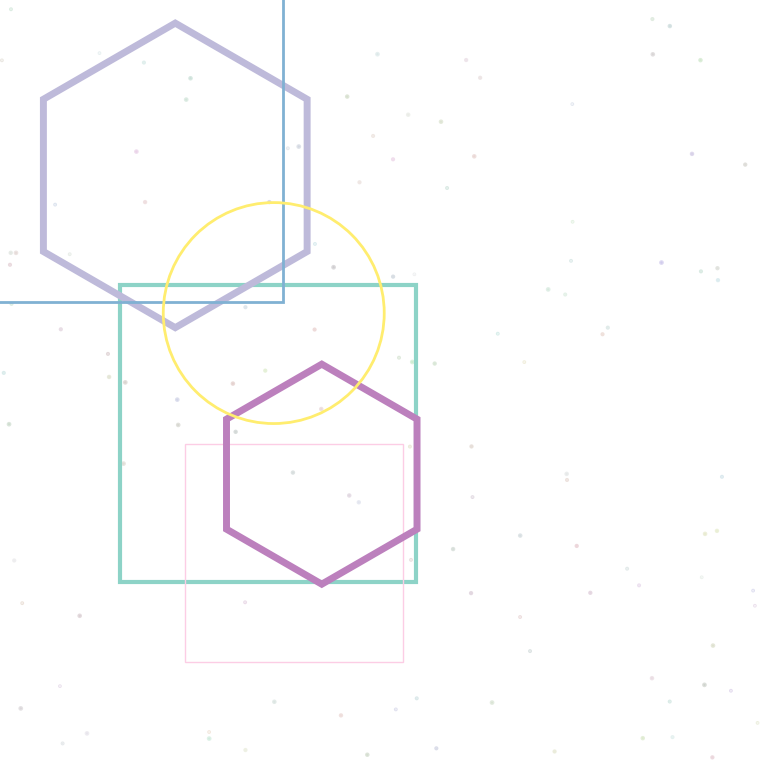[{"shape": "square", "thickness": 1.5, "radius": 0.96, "center": [0.348, 0.437]}, {"shape": "hexagon", "thickness": 2.5, "radius": 0.99, "center": [0.228, 0.772]}, {"shape": "square", "thickness": 1, "radius": 1.0, "center": [0.168, 0.808]}, {"shape": "square", "thickness": 0.5, "radius": 0.71, "center": [0.382, 0.282]}, {"shape": "hexagon", "thickness": 2.5, "radius": 0.71, "center": [0.418, 0.384]}, {"shape": "circle", "thickness": 1, "radius": 0.72, "center": [0.356, 0.593]}]